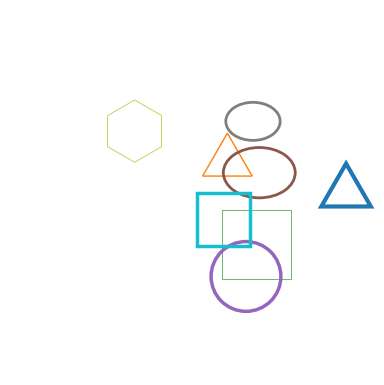[{"shape": "triangle", "thickness": 3, "radius": 0.37, "center": [0.899, 0.501]}, {"shape": "triangle", "thickness": 1, "radius": 0.37, "center": [0.591, 0.58]}, {"shape": "square", "thickness": 0.5, "radius": 0.44, "center": [0.667, 0.365]}, {"shape": "circle", "thickness": 2.5, "radius": 0.45, "center": [0.639, 0.282]}, {"shape": "oval", "thickness": 2, "radius": 0.47, "center": [0.673, 0.551]}, {"shape": "oval", "thickness": 2, "radius": 0.35, "center": [0.657, 0.685]}, {"shape": "hexagon", "thickness": 0.5, "radius": 0.4, "center": [0.35, 0.659]}, {"shape": "square", "thickness": 2.5, "radius": 0.34, "center": [0.581, 0.43]}]